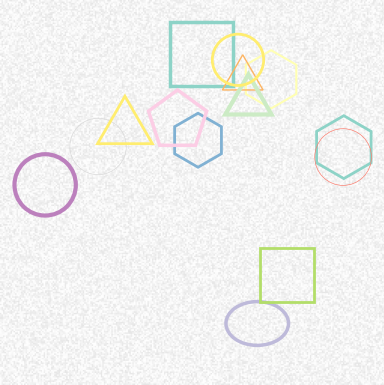[{"shape": "square", "thickness": 2.5, "radius": 0.41, "center": [0.523, 0.86]}, {"shape": "hexagon", "thickness": 2, "radius": 0.41, "center": [0.893, 0.618]}, {"shape": "hexagon", "thickness": 1.5, "radius": 0.38, "center": [0.704, 0.794]}, {"shape": "oval", "thickness": 2.5, "radius": 0.41, "center": [0.668, 0.16]}, {"shape": "circle", "thickness": 0.5, "radius": 0.37, "center": [0.891, 0.592]}, {"shape": "hexagon", "thickness": 2, "radius": 0.35, "center": [0.514, 0.636]}, {"shape": "triangle", "thickness": 1, "radius": 0.3, "center": [0.63, 0.797]}, {"shape": "square", "thickness": 2, "radius": 0.35, "center": [0.746, 0.286]}, {"shape": "pentagon", "thickness": 2.5, "radius": 0.4, "center": [0.461, 0.687]}, {"shape": "circle", "thickness": 0.5, "radius": 0.37, "center": [0.255, 0.62]}, {"shape": "circle", "thickness": 3, "radius": 0.4, "center": [0.117, 0.52]}, {"shape": "triangle", "thickness": 3, "radius": 0.35, "center": [0.645, 0.737]}, {"shape": "circle", "thickness": 2, "radius": 0.33, "center": [0.618, 0.845]}, {"shape": "triangle", "thickness": 2, "radius": 0.41, "center": [0.325, 0.668]}]